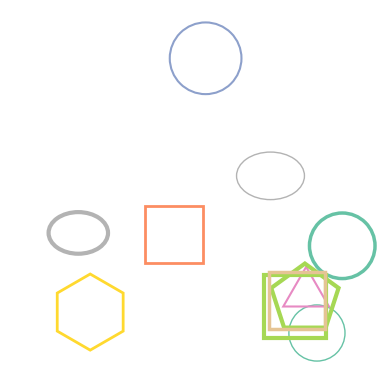[{"shape": "circle", "thickness": 1, "radius": 0.36, "center": [0.823, 0.135]}, {"shape": "circle", "thickness": 2.5, "radius": 0.43, "center": [0.889, 0.362]}, {"shape": "square", "thickness": 2, "radius": 0.38, "center": [0.452, 0.391]}, {"shape": "circle", "thickness": 1.5, "radius": 0.47, "center": [0.534, 0.849]}, {"shape": "triangle", "thickness": 1.5, "radius": 0.34, "center": [0.795, 0.238]}, {"shape": "square", "thickness": 3, "radius": 0.41, "center": [0.766, 0.203]}, {"shape": "pentagon", "thickness": 3, "radius": 0.46, "center": [0.792, 0.223]}, {"shape": "hexagon", "thickness": 2, "radius": 0.49, "center": [0.234, 0.189]}, {"shape": "square", "thickness": 2.5, "radius": 0.37, "center": [0.772, 0.219]}, {"shape": "oval", "thickness": 1, "radius": 0.44, "center": [0.703, 0.543]}, {"shape": "oval", "thickness": 3, "radius": 0.39, "center": [0.203, 0.395]}]